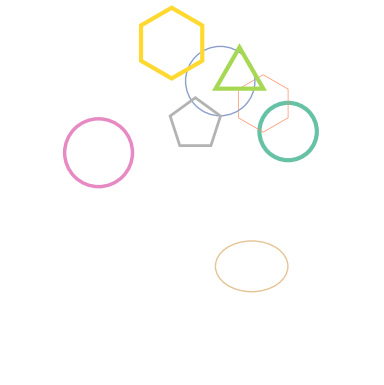[{"shape": "circle", "thickness": 3, "radius": 0.37, "center": [0.748, 0.658]}, {"shape": "hexagon", "thickness": 0.5, "radius": 0.37, "center": [0.684, 0.731]}, {"shape": "circle", "thickness": 1, "radius": 0.45, "center": [0.572, 0.789]}, {"shape": "circle", "thickness": 2.5, "radius": 0.44, "center": [0.256, 0.603]}, {"shape": "triangle", "thickness": 3, "radius": 0.36, "center": [0.622, 0.805]}, {"shape": "hexagon", "thickness": 3, "radius": 0.46, "center": [0.446, 0.888]}, {"shape": "oval", "thickness": 1, "radius": 0.47, "center": [0.654, 0.308]}, {"shape": "pentagon", "thickness": 2, "radius": 0.34, "center": [0.507, 0.677]}]